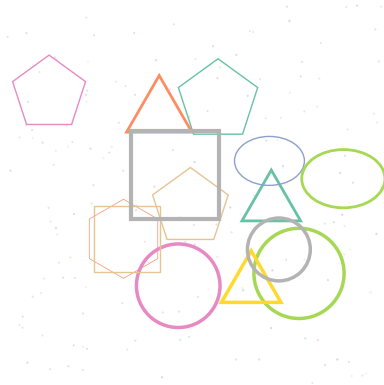[{"shape": "pentagon", "thickness": 1, "radius": 0.54, "center": [0.566, 0.739]}, {"shape": "triangle", "thickness": 2, "radius": 0.44, "center": [0.705, 0.47]}, {"shape": "triangle", "thickness": 2, "radius": 0.49, "center": [0.414, 0.706]}, {"shape": "hexagon", "thickness": 0.5, "radius": 0.51, "center": [0.321, 0.38]}, {"shape": "oval", "thickness": 1, "radius": 0.45, "center": [0.7, 0.582]}, {"shape": "circle", "thickness": 2.5, "radius": 0.54, "center": [0.463, 0.258]}, {"shape": "pentagon", "thickness": 1, "radius": 0.5, "center": [0.127, 0.757]}, {"shape": "oval", "thickness": 2, "radius": 0.54, "center": [0.892, 0.536]}, {"shape": "circle", "thickness": 2.5, "radius": 0.59, "center": [0.777, 0.29]}, {"shape": "triangle", "thickness": 2.5, "radius": 0.45, "center": [0.652, 0.259]}, {"shape": "square", "thickness": 1, "radius": 0.43, "center": [0.33, 0.378]}, {"shape": "pentagon", "thickness": 1, "radius": 0.52, "center": [0.495, 0.462]}, {"shape": "circle", "thickness": 2.5, "radius": 0.41, "center": [0.724, 0.352]}, {"shape": "square", "thickness": 3, "radius": 0.57, "center": [0.454, 0.545]}]